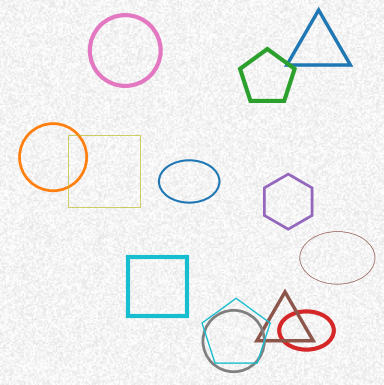[{"shape": "oval", "thickness": 1.5, "radius": 0.39, "center": [0.491, 0.529]}, {"shape": "triangle", "thickness": 2.5, "radius": 0.48, "center": [0.828, 0.879]}, {"shape": "circle", "thickness": 2, "radius": 0.44, "center": [0.138, 0.592]}, {"shape": "pentagon", "thickness": 3, "radius": 0.37, "center": [0.694, 0.798]}, {"shape": "oval", "thickness": 3, "radius": 0.35, "center": [0.796, 0.142]}, {"shape": "hexagon", "thickness": 2, "radius": 0.36, "center": [0.749, 0.476]}, {"shape": "oval", "thickness": 0.5, "radius": 0.49, "center": [0.876, 0.33]}, {"shape": "triangle", "thickness": 2.5, "radius": 0.42, "center": [0.74, 0.157]}, {"shape": "circle", "thickness": 3, "radius": 0.46, "center": [0.325, 0.869]}, {"shape": "circle", "thickness": 2, "radius": 0.4, "center": [0.607, 0.114]}, {"shape": "square", "thickness": 0.5, "radius": 0.47, "center": [0.271, 0.555]}, {"shape": "square", "thickness": 3, "radius": 0.38, "center": [0.408, 0.257]}, {"shape": "pentagon", "thickness": 1, "radius": 0.47, "center": [0.613, 0.132]}]